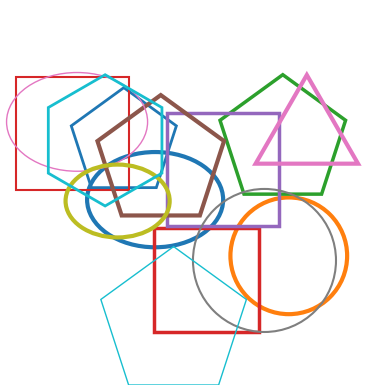[{"shape": "pentagon", "thickness": 2, "radius": 0.72, "center": [0.322, 0.629]}, {"shape": "oval", "thickness": 3, "radius": 0.88, "center": [0.403, 0.481]}, {"shape": "circle", "thickness": 3, "radius": 0.76, "center": [0.75, 0.336]}, {"shape": "pentagon", "thickness": 2.5, "radius": 0.86, "center": [0.735, 0.634]}, {"shape": "square", "thickness": 2.5, "radius": 0.68, "center": [0.537, 0.273]}, {"shape": "square", "thickness": 1.5, "radius": 0.74, "center": [0.187, 0.654]}, {"shape": "square", "thickness": 2.5, "radius": 0.73, "center": [0.579, 0.559]}, {"shape": "pentagon", "thickness": 3, "radius": 0.86, "center": [0.418, 0.58]}, {"shape": "oval", "thickness": 1, "radius": 0.92, "center": [0.2, 0.683]}, {"shape": "triangle", "thickness": 3, "radius": 0.77, "center": [0.797, 0.652]}, {"shape": "circle", "thickness": 1.5, "radius": 0.93, "center": [0.687, 0.323]}, {"shape": "oval", "thickness": 3, "radius": 0.68, "center": [0.305, 0.478]}, {"shape": "hexagon", "thickness": 2, "radius": 0.85, "center": [0.273, 0.635]}, {"shape": "pentagon", "thickness": 1, "radius": 0.99, "center": [0.451, 0.161]}]